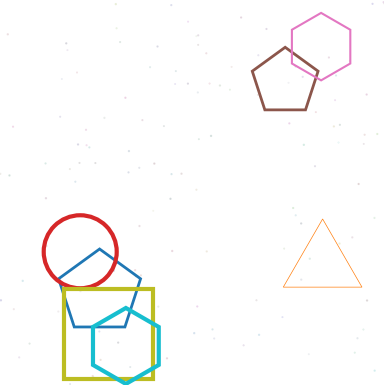[{"shape": "pentagon", "thickness": 2, "radius": 0.56, "center": [0.259, 0.241]}, {"shape": "triangle", "thickness": 0.5, "radius": 0.59, "center": [0.838, 0.313]}, {"shape": "circle", "thickness": 3, "radius": 0.47, "center": [0.208, 0.346]}, {"shape": "pentagon", "thickness": 2, "radius": 0.45, "center": [0.741, 0.787]}, {"shape": "hexagon", "thickness": 1.5, "radius": 0.44, "center": [0.834, 0.879]}, {"shape": "square", "thickness": 3, "radius": 0.58, "center": [0.281, 0.132]}, {"shape": "hexagon", "thickness": 3, "radius": 0.49, "center": [0.327, 0.101]}]